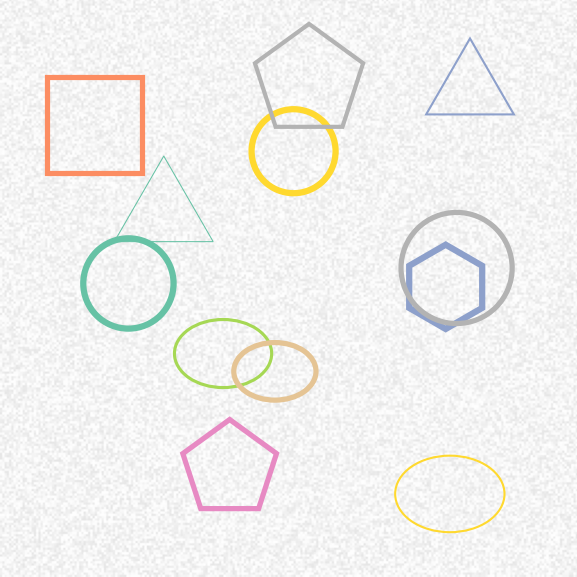[{"shape": "triangle", "thickness": 0.5, "radius": 0.49, "center": [0.284, 0.63]}, {"shape": "circle", "thickness": 3, "radius": 0.39, "center": [0.222, 0.508]}, {"shape": "square", "thickness": 2.5, "radius": 0.41, "center": [0.164, 0.783]}, {"shape": "hexagon", "thickness": 3, "radius": 0.36, "center": [0.772, 0.502]}, {"shape": "triangle", "thickness": 1, "radius": 0.44, "center": [0.814, 0.845]}, {"shape": "pentagon", "thickness": 2.5, "radius": 0.43, "center": [0.398, 0.187]}, {"shape": "oval", "thickness": 1.5, "radius": 0.42, "center": [0.386, 0.387]}, {"shape": "oval", "thickness": 1, "radius": 0.47, "center": [0.779, 0.144]}, {"shape": "circle", "thickness": 3, "radius": 0.36, "center": [0.508, 0.737]}, {"shape": "oval", "thickness": 2.5, "radius": 0.36, "center": [0.476, 0.356]}, {"shape": "circle", "thickness": 2.5, "radius": 0.48, "center": [0.791, 0.535]}, {"shape": "pentagon", "thickness": 2, "radius": 0.49, "center": [0.535, 0.859]}]